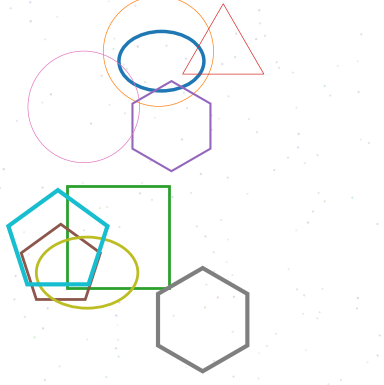[{"shape": "oval", "thickness": 2.5, "radius": 0.55, "center": [0.419, 0.841]}, {"shape": "circle", "thickness": 0.5, "radius": 0.72, "center": [0.412, 0.867]}, {"shape": "square", "thickness": 2, "radius": 0.66, "center": [0.307, 0.384]}, {"shape": "triangle", "thickness": 0.5, "radius": 0.61, "center": [0.58, 0.868]}, {"shape": "hexagon", "thickness": 1.5, "radius": 0.58, "center": [0.445, 0.672]}, {"shape": "pentagon", "thickness": 2, "radius": 0.54, "center": [0.158, 0.31]}, {"shape": "circle", "thickness": 0.5, "radius": 0.72, "center": [0.218, 0.722]}, {"shape": "hexagon", "thickness": 3, "radius": 0.67, "center": [0.526, 0.17]}, {"shape": "oval", "thickness": 2, "radius": 0.66, "center": [0.226, 0.292]}, {"shape": "pentagon", "thickness": 3, "radius": 0.68, "center": [0.15, 0.371]}]